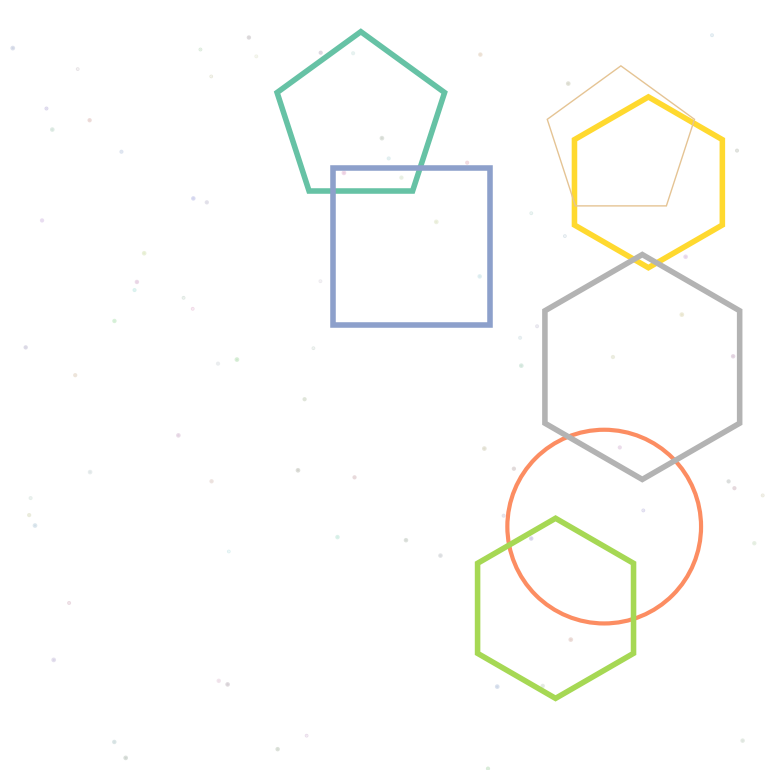[{"shape": "pentagon", "thickness": 2, "radius": 0.57, "center": [0.469, 0.844]}, {"shape": "circle", "thickness": 1.5, "radius": 0.63, "center": [0.785, 0.316]}, {"shape": "square", "thickness": 2, "radius": 0.51, "center": [0.534, 0.68]}, {"shape": "hexagon", "thickness": 2, "radius": 0.58, "center": [0.721, 0.21]}, {"shape": "hexagon", "thickness": 2, "radius": 0.55, "center": [0.842, 0.763]}, {"shape": "pentagon", "thickness": 0.5, "radius": 0.5, "center": [0.806, 0.814]}, {"shape": "hexagon", "thickness": 2, "radius": 0.73, "center": [0.834, 0.523]}]